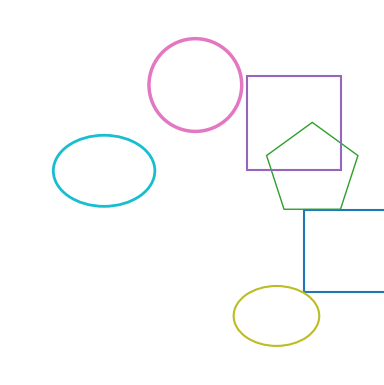[{"shape": "square", "thickness": 1.5, "radius": 0.53, "center": [0.895, 0.349]}, {"shape": "pentagon", "thickness": 1, "radius": 0.62, "center": [0.811, 0.557]}, {"shape": "square", "thickness": 1.5, "radius": 0.61, "center": [0.763, 0.681]}, {"shape": "circle", "thickness": 2.5, "radius": 0.6, "center": [0.507, 0.779]}, {"shape": "oval", "thickness": 1.5, "radius": 0.56, "center": [0.718, 0.179]}, {"shape": "oval", "thickness": 2, "radius": 0.66, "center": [0.27, 0.556]}]